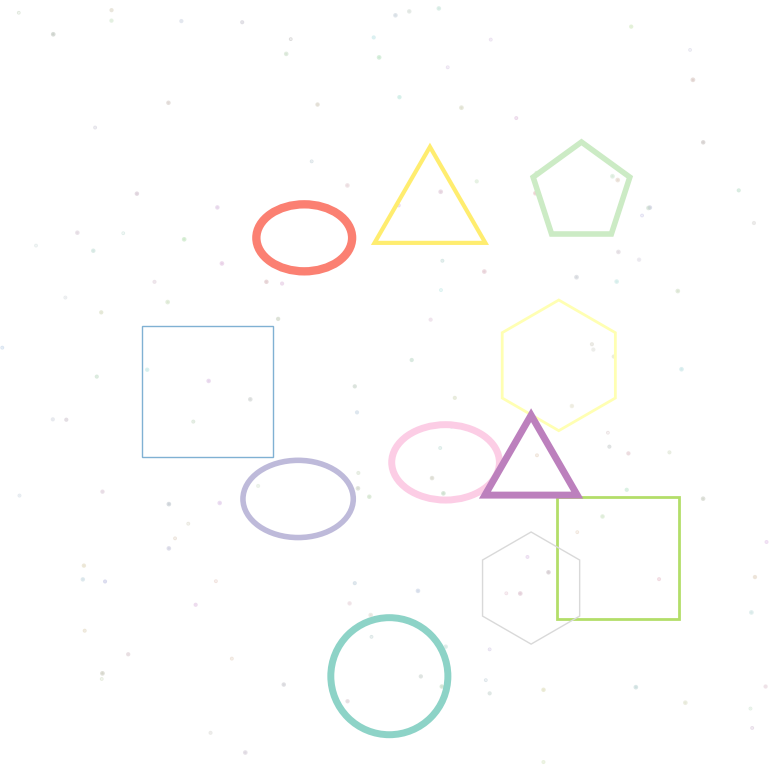[{"shape": "circle", "thickness": 2.5, "radius": 0.38, "center": [0.506, 0.122]}, {"shape": "hexagon", "thickness": 1, "radius": 0.42, "center": [0.726, 0.526]}, {"shape": "oval", "thickness": 2, "radius": 0.36, "center": [0.387, 0.352]}, {"shape": "oval", "thickness": 3, "radius": 0.31, "center": [0.395, 0.691]}, {"shape": "square", "thickness": 0.5, "radius": 0.43, "center": [0.27, 0.491]}, {"shape": "square", "thickness": 1, "radius": 0.4, "center": [0.803, 0.276]}, {"shape": "oval", "thickness": 2.5, "radius": 0.35, "center": [0.579, 0.4]}, {"shape": "hexagon", "thickness": 0.5, "radius": 0.36, "center": [0.69, 0.236]}, {"shape": "triangle", "thickness": 2.5, "radius": 0.35, "center": [0.69, 0.392]}, {"shape": "pentagon", "thickness": 2, "radius": 0.33, "center": [0.755, 0.75]}, {"shape": "triangle", "thickness": 1.5, "radius": 0.42, "center": [0.558, 0.726]}]